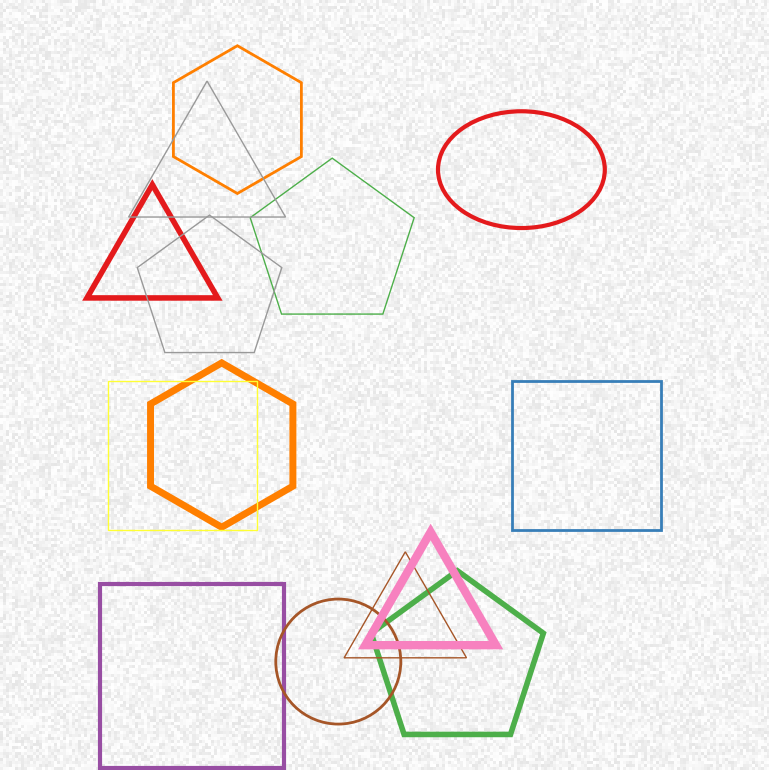[{"shape": "triangle", "thickness": 2, "radius": 0.49, "center": [0.198, 0.662]}, {"shape": "oval", "thickness": 1.5, "radius": 0.54, "center": [0.677, 0.78]}, {"shape": "square", "thickness": 1, "radius": 0.48, "center": [0.762, 0.408]}, {"shape": "pentagon", "thickness": 2, "radius": 0.59, "center": [0.594, 0.141]}, {"shape": "pentagon", "thickness": 0.5, "radius": 0.56, "center": [0.431, 0.683]}, {"shape": "square", "thickness": 1.5, "radius": 0.6, "center": [0.25, 0.122]}, {"shape": "hexagon", "thickness": 1, "radius": 0.48, "center": [0.308, 0.845]}, {"shape": "hexagon", "thickness": 2.5, "radius": 0.53, "center": [0.288, 0.422]}, {"shape": "square", "thickness": 0.5, "radius": 0.48, "center": [0.237, 0.408]}, {"shape": "circle", "thickness": 1, "radius": 0.41, "center": [0.439, 0.141]}, {"shape": "triangle", "thickness": 0.5, "radius": 0.46, "center": [0.526, 0.192]}, {"shape": "triangle", "thickness": 3, "radius": 0.49, "center": [0.559, 0.211]}, {"shape": "triangle", "thickness": 0.5, "radius": 0.59, "center": [0.269, 0.777]}, {"shape": "pentagon", "thickness": 0.5, "radius": 0.49, "center": [0.272, 0.622]}]